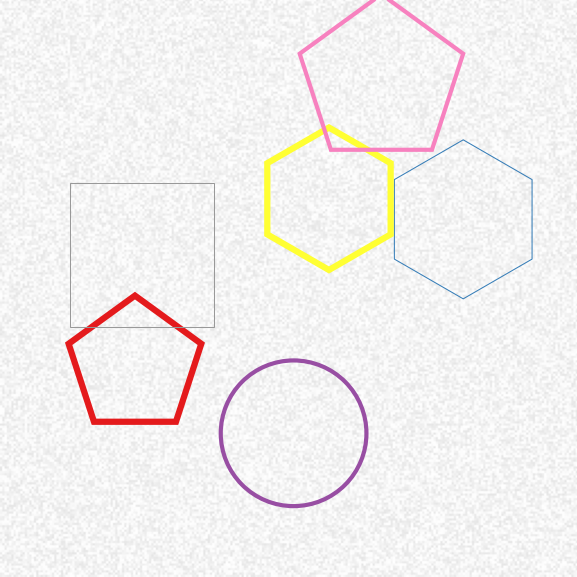[{"shape": "pentagon", "thickness": 3, "radius": 0.6, "center": [0.234, 0.367]}, {"shape": "hexagon", "thickness": 0.5, "radius": 0.69, "center": [0.802, 0.619]}, {"shape": "circle", "thickness": 2, "radius": 0.63, "center": [0.508, 0.249]}, {"shape": "hexagon", "thickness": 3, "radius": 0.62, "center": [0.57, 0.655]}, {"shape": "pentagon", "thickness": 2, "radius": 0.74, "center": [0.66, 0.86]}, {"shape": "square", "thickness": 0.5, "radius": 0.62, "center": [0.245, 0.558]}]